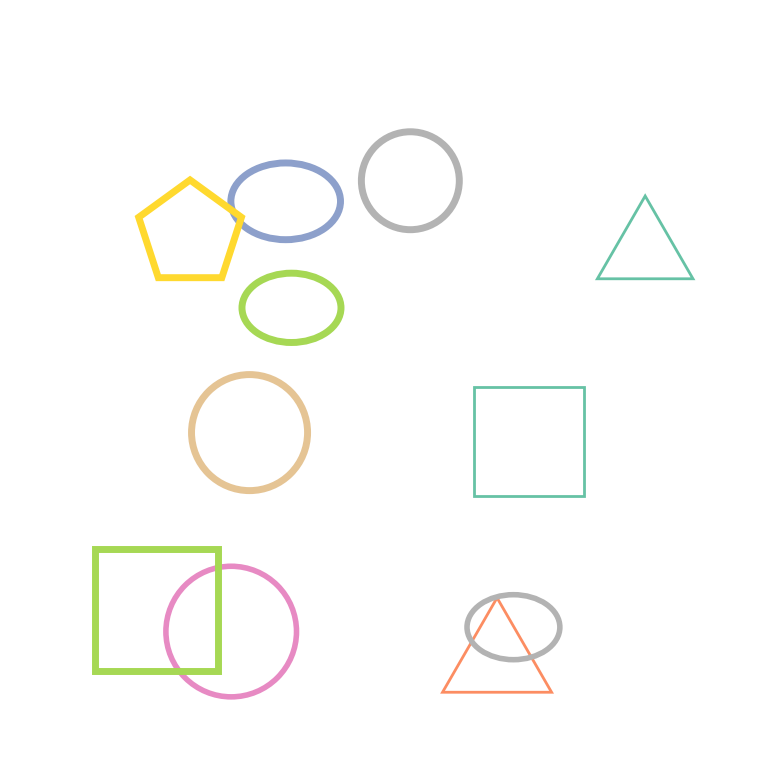[{"shape": "square", "thickness": 1, "radius": 0.36, "center": [0.687, 0.427]}, {"shape": "triangle", "thickness": 1, "radius": 0.36, "center": [0.838, 0.674]}, {"shape": "triangle", "thickness": 1, "radius": 0.41, "center": [0.646, 0.142]}, {"shape": "oval", "thickness": 2.5, "radius": 0.36, "center": [0.371, 0.739]}, {"shape": "circle", "thickness": 2, "radius": 0.42, "center": [0.3, 0.18]}, {"shape": "square", "thickness": 2.5, "radius": 0.4, "center": [0.203, 0.208]}, {"shape": "oval", "thickness": 2.5, "radius": 0.32, "center": [0.379, 0.6]}, {"shape": "pentagon", "thickness": 2.5, "radius": 0.35, "center": [0.247, 0.696]}, {"shape": "circle", "thickness": 2.5, "radius": 0.38, "center": [0.324, 0.438]}, {"shape": "circle", "thickness": 2.5, "radius": 0.32, "center": [0.533, 0.765]}, {"shape": "oval", "thickness": 2, "radius": 0.3, "center": [0.667, 0.185]}]